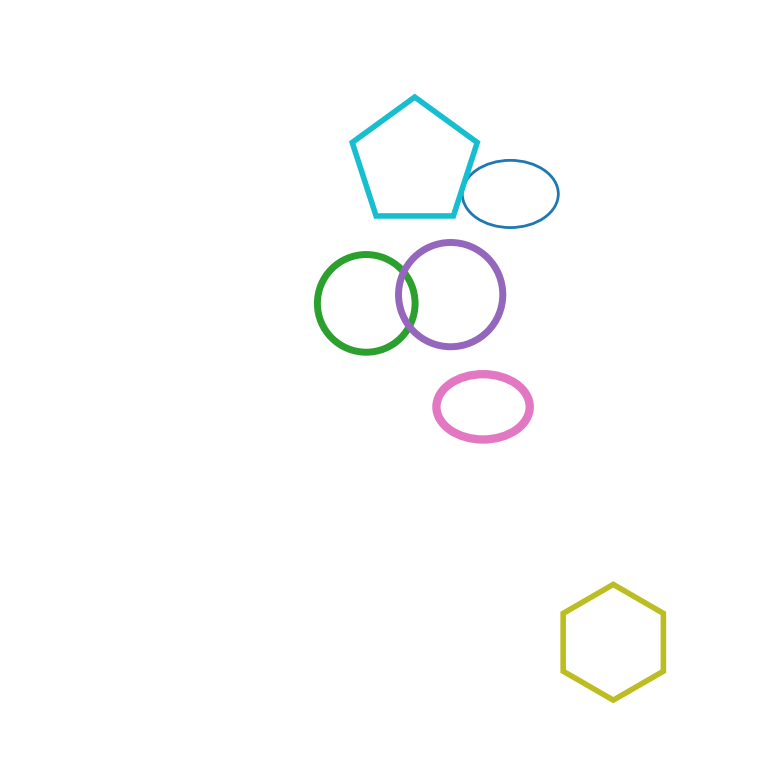[{"shape": "oval", "thickness": 1, "radius": 0.31, "center": [0.663, 0.748]}, {"shape": "circle", "thickness": 2.5, "radius": 0.32, "center": [0.476, 0.606]}, {"shape": "circle", "thickness": 2.5, "radius": 0.34, "center": [0.585, 0.617]}, {"shape": "oval", "thickness": 3, "radius": 0.3, "center": [0.627, 0.472]}, {"shape": "hexagon", "thickness": 2, "radius": 0.38, "center": [0.796, 0.166]}, {"shape": "pentagon", "thickness": 2, "radius": 0.43, "center": [0.539, 0.789]}]